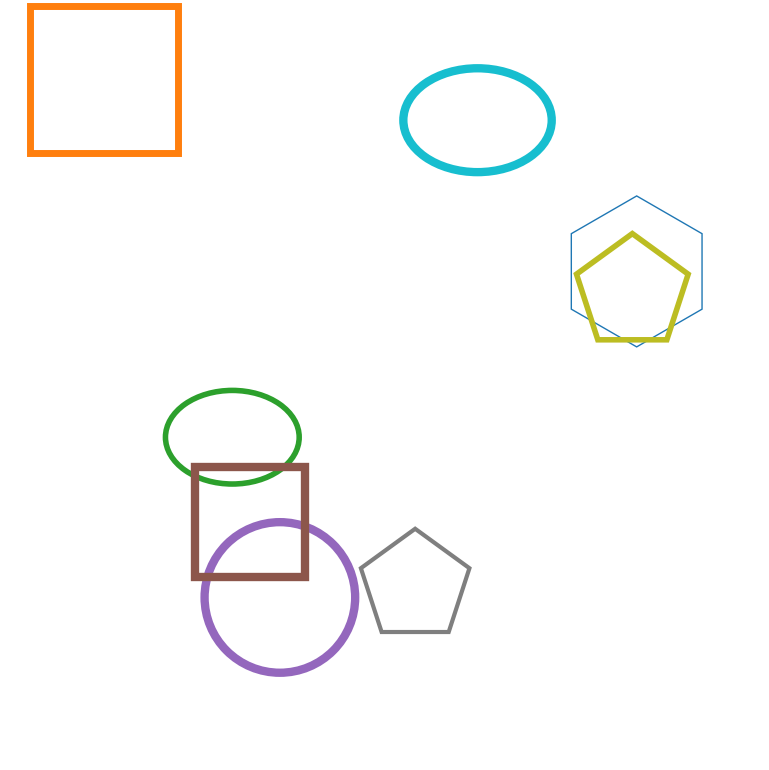[{"shape": "hexagon", "thickness": 0.5, "radius": 0.49, "center": [0.827, 0.648]}, {"shape": "square", "thickness": 2.5, "radius": 0.48, "center": [0.135, 0.897]}, {"shape": "oval", "thickness": 2, "radius": 0.43, "center": [0.302, 0.432]}, {"shape": "circle", "thickness": 3, "radius": 0.49, "center": [0.363, 0.224]}, {"shape": "square", "thickness": 3, "radius": 0.36, "center": [0.325, 0.322]}, {"shape": "pentagon", "thickness": 1.5, "radius": 0.37, "center": [0.539, 0.239]}, {"shape": "pentagon", "thickness": 2, "radius": 0.38, "center": [0.821, 0.62]}, {"shape": "oval", "thickness": 3, "radius": 0.48, "center": [0.62, 0.844]}]